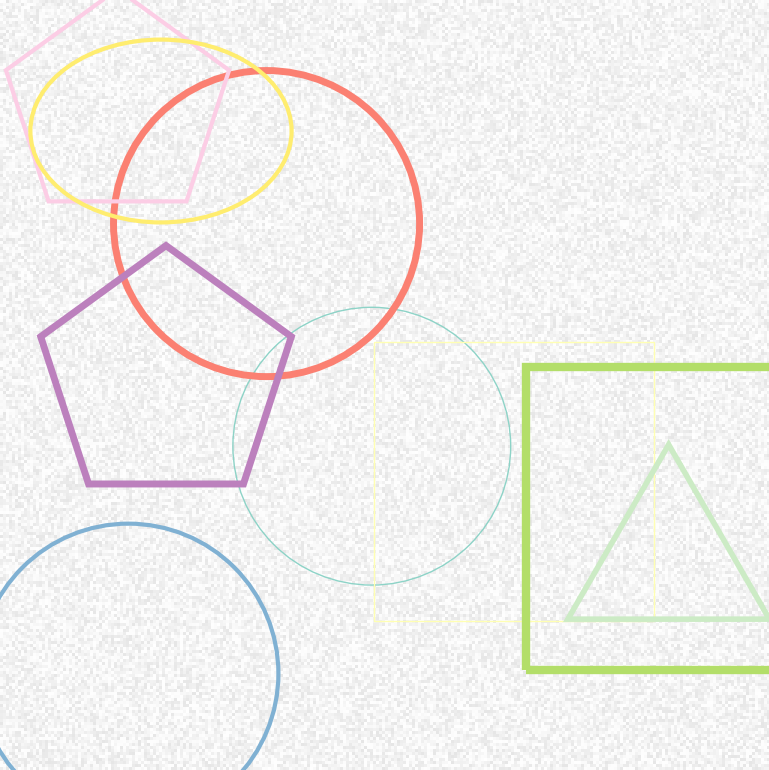[{"shape": "circle", "thickness": 0.5, "radius": 0.9, "center": [0.483, 0.421]}, {"shape": "square", "thickness": 0.5, "radius": 0.91, "center": [0.667, 0.374]}, {"shape": "circle", "thickness": 2.5, "radius": 0.99, "center": [0.346, 0.71]}, {"shape": "circle", "thickness": 1.5, "radius": 0.97, "center": [0.167, 0.125]}, {"shape": "square", "thickness": 3, "radius": 0.98, "center": [0.879, 0.326]}, {"shape": "pentagon", "thickness": 1.5, "radius": 0.76, "center": [0.153, 0.862]}, {"shape": "pentagon", "thickness": 2.5, "radius": 0.86, "center": [0.216, 0.51]}, {"shape": "triangle", "thickness": 2, "radius": 0.76, "center": [0.868, 0.271]}, {"shape": "oval", "thickness": 1.5, "radius": 0.85, "center": [0.209, 0.83]}]